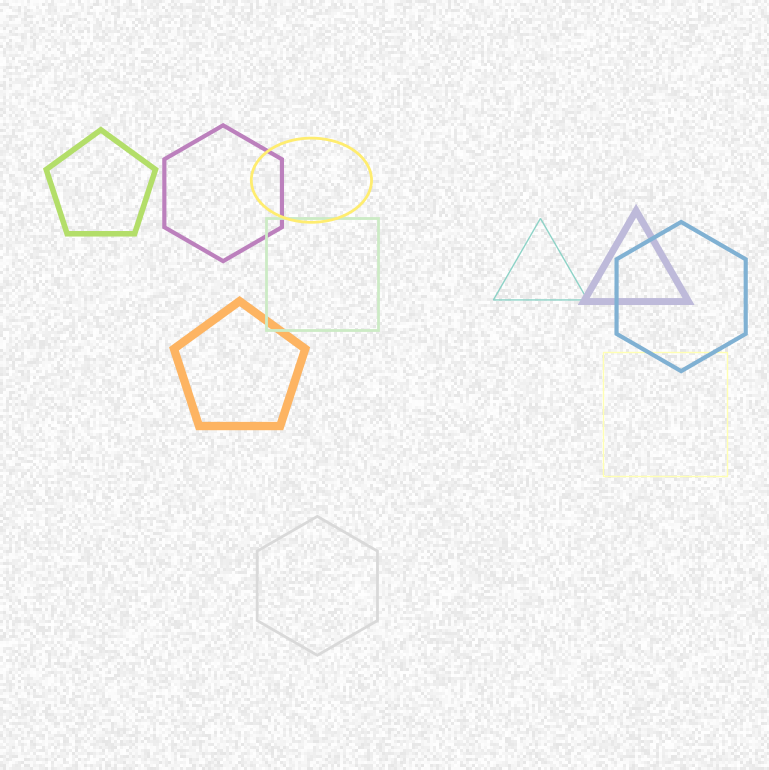[{"shape": "triangle", "thickness": 0.5, "radius": 0.35, "center": [0.702, 0.646]}, {"shape": "square", "thickness": 0.5, "radius": 0.4, "center": [0.863, 0.462]}, {"shape": "triangle", "thickness": 2.5, "radius": 0.39, "center": [0.826, 0.648]}, {"shape": "hexagon", "thickness": 1.5, "radius": 0.48, "center": [0.885, 0.615]}, {"shape": "pentagon", "thickness": 3, "radius": 0.45, "center": [0.311, 0.519]}, {"shape": "pentagon", "thickness": 2, "radius": 0.37, "center": [0.131, 0.757]}, {"shape": "hexagon", "thickness": 1, "radius": 0.45, "center": [0.412, 0.239]}, {"shape": "hexagon", "thickness": 1.5, "radius": 0.44, "center": [0.29, 0.749]}, {"shape": "square", "thickness": 1, "radius": 0.37, "center": [0.418, 0.644]}, {"shape": "oval", "thickness": 1, "radius": 0.39, "center": [0.404, 0.766]}]